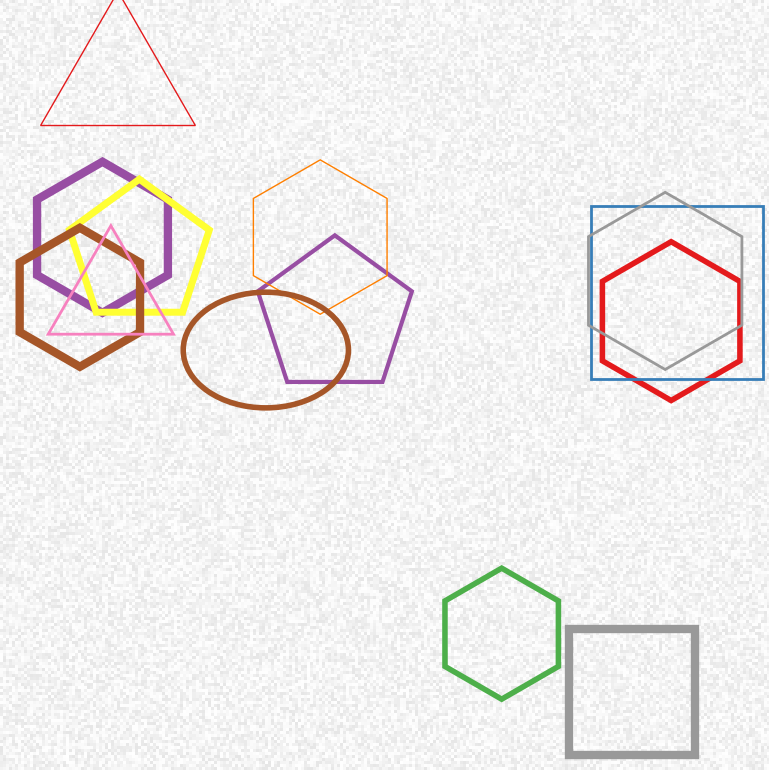[{"shape": "hexagon", "thickness": 2, "radius": 0.52, "center": [0.872, 0.583]}, {"shape": "triangle", "thickness": 0.5, "radius": 0.58, "center": [0.153, 0.895]}, {"shape": "square", "thickness": 1, "radius": 0.56, "center": [0.879, 0.621]}, {"shape": "hexagon", "thickness": 2, "radius": 0.43, "center": [0.652, 0.177]}, {"shape": "hexagon", "thickness": 3, "radius": 0.49, "center": [0.133, 0.692]}, {"shape": "pentagon", "thickness": 1.5, "radius": 0.53, "center": [0.435, 0.589]}, {"shape": "hexagon", "thickness": 0.5, "radius": 0.5, "center": [0.416, 0.692]}, {"shape": "pentagon", "thickness": 2.5, "radius": 0.48, "center": [0.181, 0.672]}, {"shape": "oval", "thickness": 2, "radius": 0.54, "center": [0.345, 0.545]}, {"shape": "hexagon", "thickness": 3, "radius": 0.45, "center": [0.104, 0.614]}, {"shape": "triangle", "thickness": 1, "radius": 0.47, "center": [0.144, 0.613]}, {"shape": "hexagon", "thickness": 1, "radius": 0.58, "center": [0.864, 0.635]}, {"shape": "square", "thickness": 3, "radius": 0.41, "center": [0.821, 0.101]}]